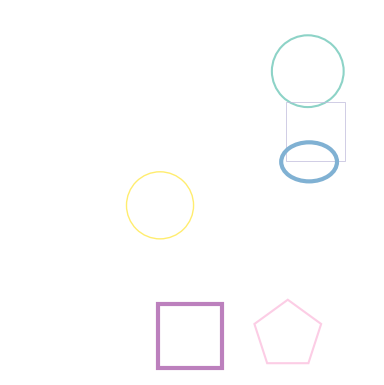[{"shape": "circle", "thickness": 1.5, "radius": 0.47, "center": [0.799, 0.815]}, {"shape": "square", "thickness": 0.5, "radius": 0.38, "center": [0.82, 0.658]}, {"shape": "oval", "thickness": 3, "radius": 0.36, "center": [0.803, 0.58]}, {"shape": "pentagon", "thickness": 1.5, "radius": 0.46, "center": [0.747, 0.13]}, {"shape": "square", "thickness": 3, "radius": 0.41, "center": [0.493, 0.127]}, {"shape": "circle", "thickness": 1, "radius": 0.44, "center": [0.416, 0.467]}]